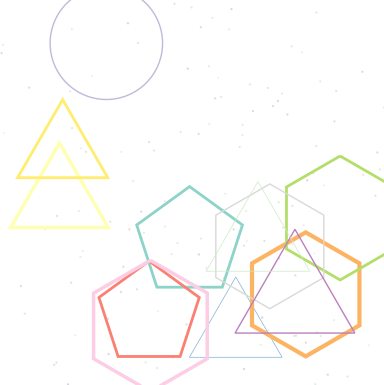[{"shape": "pentagon", "thickness": 2, "radius": 0.72, "center": [0.492, 0.371]}, {"shape": "triangle", "thickness": 2.5, "radius": 0.73, "center": [0.154, 0.482]}, {"shape": "circle", "thickness": 1, "radius": 0.73, "center": [0.276, 0.888]}, {"shape": "pentagon", "thickness": 2, "radius": 0.69, "center": [0.387, 0.185]}, {"shape": "triangle", "thickness": 0.5, "radius": 0.7, "center": [0.612, 0.142]}, {"shape": "hexagon", "thickness": 3, "radius": 0.81, "center": [0.794, 0.235]}, {"shape": "hexagon", "thickness": 2, "radius": 0.8, "center": [0.883, 0.434]}, {"shape": "hexagon", "thickness": 2.5, "radius": 0.85, "center": [0.391, 0.153]}, {"shape": "hexagon", "thickness": 1, "radius": 0.81, "center": [0.701, 0.36]}, {"shape": "triangle", "thickness": 1, "radius": 0.9, "center": [0.766, 0.225]}, {"shape": "triangle", "thickness": 0.5, "radius": 0.78, "center": [0.67, 0.373]}, {"shape": "triangle", "thickness": 2, "radius": 0.68, "center": [0.163, 0.606]}]